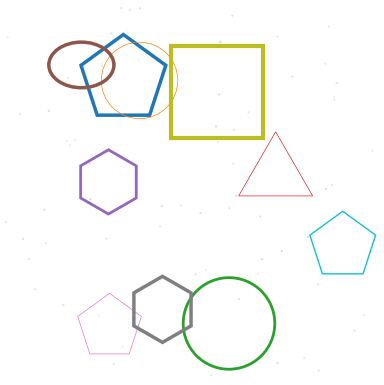[{"shape": "pentagon", "thickness": 2.5, "radius": 0.58, "center": [0.32, 0.795]}, {"shape": "circle", "thickness": 0.5, "radius": 0.5, "center": [0.362, 0.791]}, {"shape": "circle", "thickness": 2, "radius": 0.59, "center": [0.595, 0.16]}, {"shape": "triangle", "thickness": 0.5, "radius": 0.55, "center": [0.716, 0.547]}, {"shape": "hexagon", "thickness": 2, "radius": 0.42, "center": [0.282, 0.527]}, {"shape": "oval", "thickness": 2.5, "radius": 0.42, "center": [0.211, 0.831]}, {"shape": "pentagon", "thickness": 0.5, "radius": 0.43, "center": [0.285, 0.151]}, {"shape": "hexagon", "thickness": 2.5, "radius": 0.43, "center": [0.422, 0.196]}, {"shape": "square", "thickness": 3, "radius": 0.6, "center": [0.564, 0.762]}, {"shape": "pentagon", "thickness": 1, "radius": 0.45, "center": [0.89, 0.361]}]